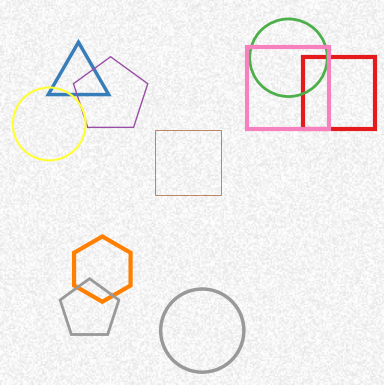[{"shape": "square", "thickness": 3, "radius": 0.47, "center": [0.882, 0.759]}, {"shape": "triangle", "thickness": 2.5, "radius": 0.45, "center": [0.204, 0.8]}, {"shape": "circle", "thickness": 2, "radius": 0.5, "center": [0.749, 0.85]}, {"shape": "pentagon", "thickness": 1, "radius": 0.51, "center": [0.287, 0.751]}, {"shape": "hexagon", "thickness": 3, "radius": 0.42, "center": [0.266, 0.301]}, {"shape": "circle", "thickness": 1.5, "radius": 0.47, "center": [0.128, 0.678]}, {"shape": "square", "thickness": 0.5, "radius": 0.42, "center": [0.488, 0.578]}, {"shape": "square", "thickness": 3, "radius": 0.53, "center": [0.748, 0.771]}, {"shape": "circle", "thickness": 2.5, "radius": 0.54, "center": [0.525, 0.141]}, {"shape": "pentagon", "thickness": 2, "radius": 0.4, "center": [0.232, 0.196]}]